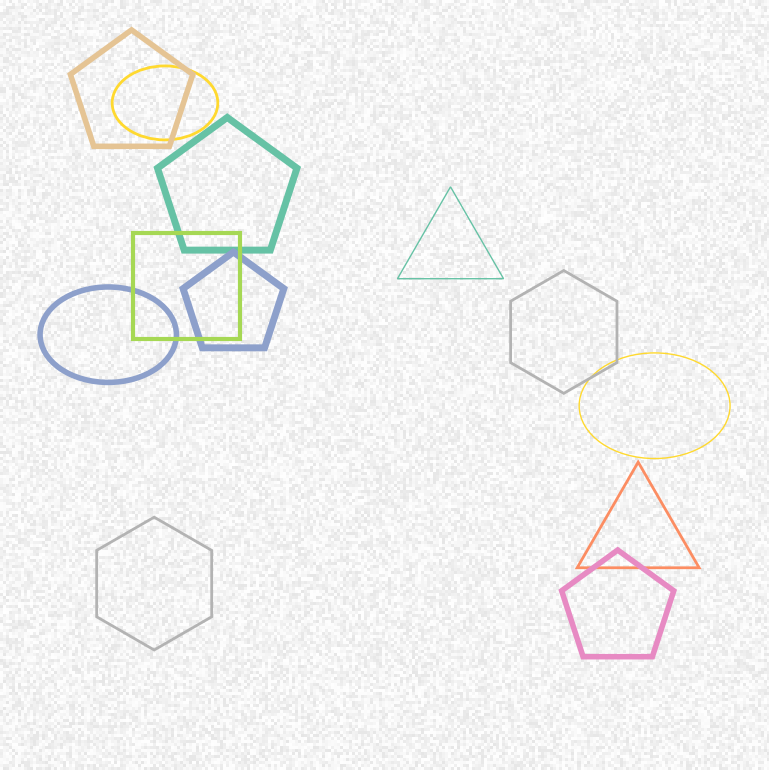[{"shape": "pentagon", "thickness": 2.5, "radius": 0.48, "center": [0.295, 0.752]}, {"shape": "triangle", "thickness": 0.5, "radius": 0.4, "center": [0.585, 0.678]}, {"shape": "triangle", "thickness": 1, "radius": 0.46, "center": [0.829, 0.308]}, {"shape": "oval", "thickness": 2, "radius": 0.44, "center": [0.141, 0.565]}, {"shape": "pentagon", "thickness": 2.5, "radius": 0.34, "center": [0.303, 0.604]}, {"shape": "pentagon", "thickness": 2, "radius": 0.38, "center": [0.802, 0.209]}, {"shape": "square", "thickness": 1.5, "radius": 0.35, "center": [0.243, 0.629]}, {"shape": "oval", "thickness": 0.5, "radius": 0.49, "center": [0.85, 0.473]}, {"shape": "oval", "thickness": 1, "radius": 0.34, "center": [0.214, 0.866]}, {"shape": "pentagon", "thickness": 2, "radius": 0.42, "center": [0.171, 0.878]}, {"shape": "hexagon", "thickness": 1, "radius": 0.4, "center": [0.732, 0.569]}, {"shape": "hexagon", "thickness": 1, "radius": 0.43, "center": [0.2, 0.242]}]